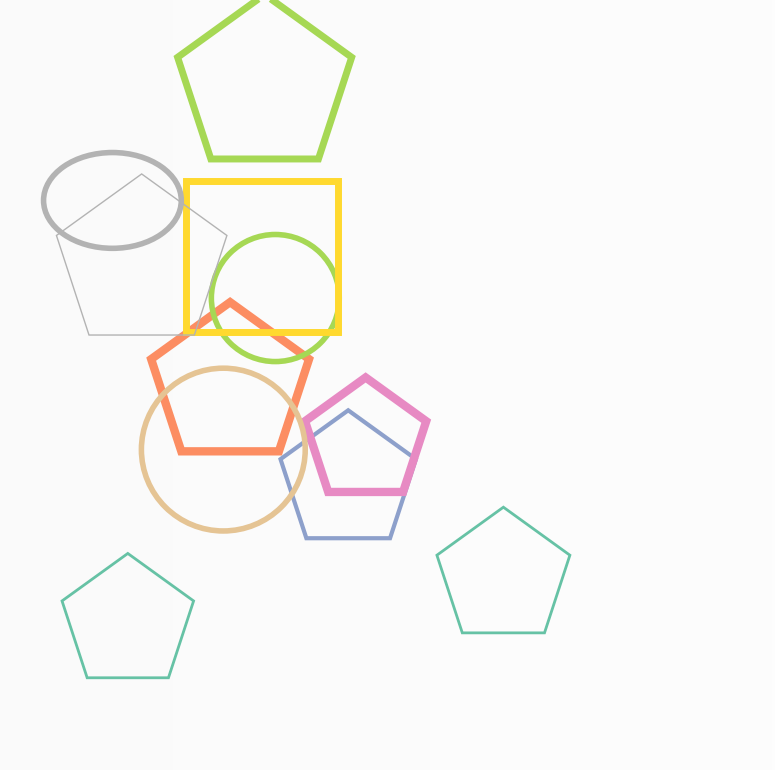[{"shape": "pentagon", "thickness": 1, "radius": 0.45, "center": [0.165, 0.192]}, {"shape": "pentagon", "thickness": 1, "radius": 0.45, "center": [0.65, 0.251]}, {"shape": "pentagon", "thickness": 3, "radius": 0.54, "center": [0.297, 0.5]}, {"shape": "pentagon", "thickness": 1.5, "radius": 0.46, "center": [0.449, 0.375]}, {"shape": "pentagon", "thickness": 3, "radius": 0.41, "center": [0.472, 0.428]}, {"shape": "pentagon", "thickness": 2.5, "radius": 0.59, "center": [0.341, 0.889]}, {"shape": "circle", "thickness": 2, "radius": 0.41, "center": [0.355, 0.613]}, {"shape": "square", "thickness": 2.5, "radius": 0.49, "center": [0.338, 0.667]}, {"shape": "circle", "thickness": 2, "radius": 0.53, "center": [0.288, 0.416]}, {"shape": "pentagon", "thickness": 0.5, "radius": 0.58, "center": [0.183, 0.658]}, {"shape": "oval", "thickness": 2, "radius": 0.44, "center": [0.145, 0.74]}]